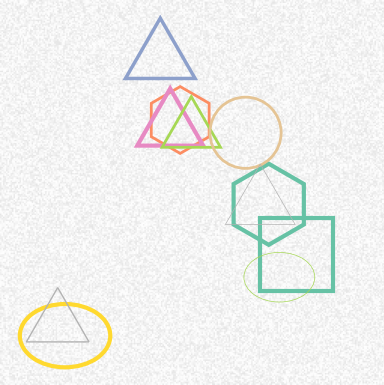[{"shape": "square", "thickness": 3, "radius": 0.47, "center": [0.771, 0.339]}, {"shape": "hexagon", "thickness": 3, "radius": 0.53, "center": [0.698, 0.469]}, {"shape": "hexagon", "thickness": 2, "radius": 0.43, "center": [0.468, 0.688]}, {"shape": "triangle", "thickness": 2.5, "radius": 0.52, "center": [0.416, 0.848]}, {"shape": "triangle", "thickness": 3, "radius": 0.49, "center": [0.442, 0.671]}, {"shape": "triangle", "thickness": 2, "radius": 0.44, "center": [0.497, 0.661]}, {"shape": "oval", "thickness": 0.5, "radius": 0.46, "center": [0.726, 0.28]}, {"shape": "oval", "thickness": 3, "radius": 0.59, "center": [0.169, 0.128]}, {"shape": "circle", "thickness": 2, "radius": 0.46, "center": [0.638, 0.655]}, {"shape": "triangle", "thickness": 1, "radius": 0.47, "center": [0.15, 0.159]}, {"shape": "triangle", "thickness": 0.5, "radius": 0.52, "center": [0.676, 0.469]}]